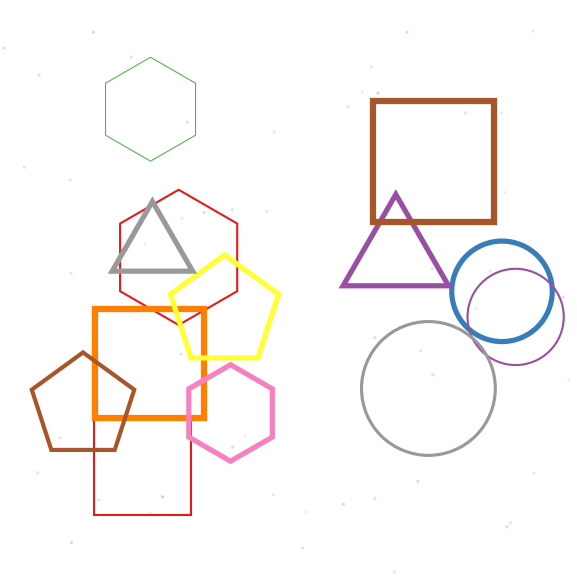[{"shape": "hexagon", "thickness": 1, "radius": 0.59, "center": [0.309, 0.553]}, {"shape": "square", "thickness": 1, "radius": 0.42, "center": [0.247, 0.19]}, {"shape": "circle", "thickness": 2.5, "radius": 0.44, "center": [0.869, 0.495]}, {"shape": "hexagon", "thickness": 0.5, "radius": 0.45, "center": [0.261, 0.81]}, {"shape": "circle", "thickness": 1, "radius": 0.42, "center": [0.893, 0.45]}, {"shape": "triangle", "thickness": 2.5, "radius": 0.53, "center": [0.685, 0.557]}, {"shape": "square", "thickness": 3, "radius": 0.47, "center": [0.258, 0.37]}, {"shape": "pentagon", "thickness": 2.5, "radius": 0.49, "center": [0.389, 0.459]}, {"shape": "square", "thickness": 3, "radius": 0.53, "center": [0.751, 0.719]}, {"shape": "pentagon", "thickness": 2, "radius": 0.47, "center": [0.144, 0.296]}, {"shape": "hexagon", "thickness": 2.5, "radius": 0.42, "center": [0.399, 0.284]}, {"shape": "circle", "thickness": 1.5, "radius": 0.58, "center": [0.742, 0.326]}, {"shape": "triangle", "thickness": 2.5, "radius": 0.4, "center": [0.264, 0.57]}]